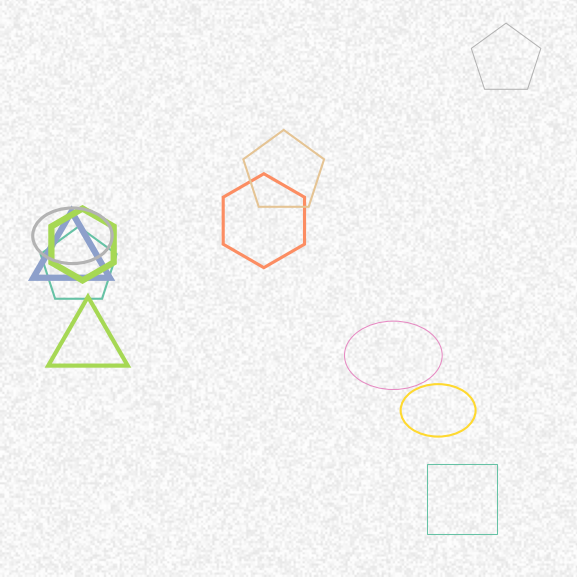[{"shape": "pentagon", "thickness": 1, "radius": 0.35, "center": [0.136, 0.538]}, {"shape": "square", "thickness": 0.5, "radius": 0.3, "center": [0.8, 0.135]}, {"shape": "hexagon", "thickness": 1.5, "radius": 0.41, "center": [0.457, 0.617]}, {"shape": "triangle", "thickness": 3, "radius": 0.38, "center": [0.124, 0.556]}, {"shape": "oval", "thickness": 0.5, "radius": 0.42, "center": [0.681, 0.384]}, {"shape": "hexagon", "thickness": 3, "radius": 0.31, "center": [0.143, 0.576]}, {"shape": "triangle", "thickness": 2, "radius": 0.4, "center": [0.152, 0.406]}, {"shape": "oval", "thickness": 1, "radius": 0.32, "center": [0.759, 0.289]}, {"shape": "pentagon", "thickness": 1, "radius": 0.37, "center": [0.491, 0.701]}, {"shape": "oval", "thickness": 1.5, "radius": 0.34, "center": [0.125, 0.591]}, {"shape": "pentagon", "thickness": 0.5, "radius": 0.32, "center": [0.876, 0.896]}]